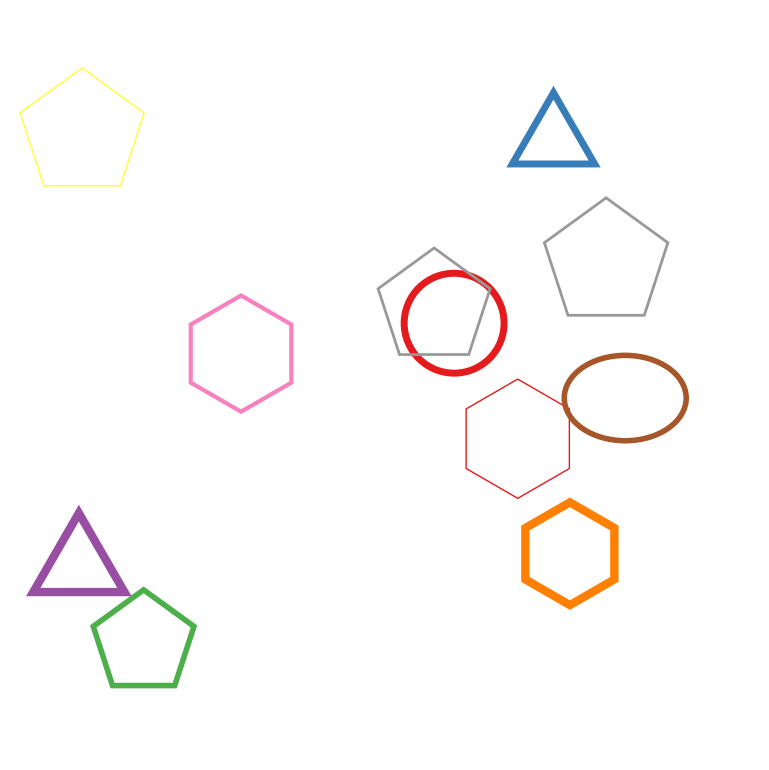[{"shape": "circle", "thickness": 2.5, "radius": 0.32, "center": [0.59, 0.58]}, {"shape": "hexagon", "thickness": 0.5, "radius": 0.39, "center": [0.672, 0.43]}, {"shape": "triangle", "thickness": 2.5, "radius": 0.31, "center": [0.719, 0.818]}, {"shape": "pentagon", "thickness": 2, "radius": 0.34, "center": [0.187, 0.165]}, {"shape": "triangle", "thickness": 3, "radius": 0.34, "center": [0.102, 0.265]}, {"shape": "hexagon", "thickness": 3, "radius": 0.33, "center": [0.74, 0.281]}, {"shape": "pentagon", "thickness": 0.5, "radius": 0.42, "center": [0.107, 0.827]}, {"shape": "oval", "thickness": 2, "radius": 0.4, "center": [0.812, 0.483]}, {"shape": "hexagon", "thickness": 1.5, "radius": 0.38, "center": [0.313, 0.541]}, {"shape": "pentagon", "thickness": 1, "radius": 0.38, "center": [0.564, 0.601]}, {"shape": "pentagon", "thickness": 1, "radius": 0.42, "center": [0.787, 0.659]}]